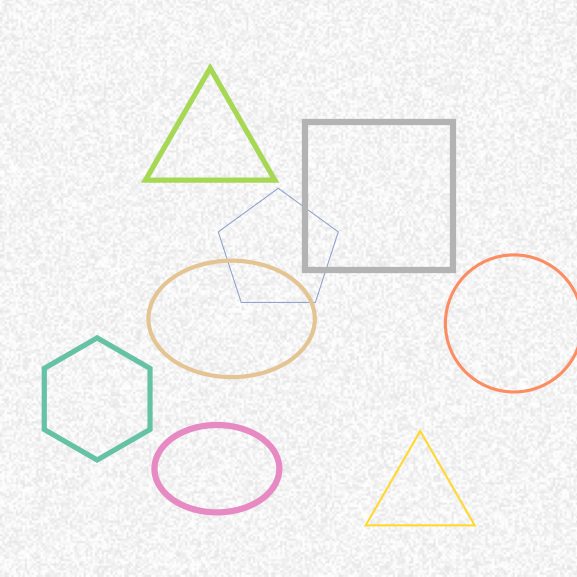[{"shape": "hexagon", "thickness": 2.5, "radius": 0.53, "center": [0.168, 0.308]}, {"shape": "circle", "thickness": 1.5, "radius": 0.59, "center": [0.89, 0.439]}, {"shape": "pentagon", "thickness": 0.5, "radius": 0.55, "center": [0.482, 0.564]}, {"shape": "oval", "thickness": 3, "radius": 0.54, "center": [0.376, 0.188]}, {"shape": "triangle", "thickness": 2.5, "radius": 0.65, "center": [0.364, 0.752]}, {"shape": "triangle", "thickness": 1, "radius": 0.54, "center": [0.728, 0.144]}, {"shape": "oval", "thickness": 2, "radius": 0.72, "center": [0.401, 0.447]}, {"shape": "square", "thickness": 3, "radius": 0.64, "center": [0.656, 0.659]}]